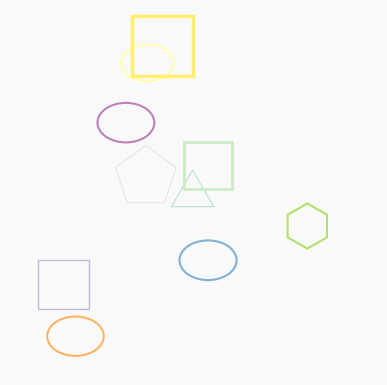[{"shape": "triangle", "thickness": 0.5, "radius": 0.32, "center": [0.497, 0.495]}, {"shape": "oval", "thickness": 1.5, "radius": 0.34, "center": [0.38, 0.837]}, {"shape": "square", "thickness": 1, "radius": 0.32, "center": [0.164, 0.261]}, {"shape": "oval", "thickness": 1.5, "radius": 0.37, "center": [0.537, 0.324]}, {"shape": "oval", "thickness": 1.5, "radius": 0.37, "center": [0.195, 0.127]}, {"shape": "hexagon", "thickness": 1.5, "radius": 0.29, "center": [0.793, 0.413]}, {"shape": "pentagon", "thickness": 0.5, "radius": 0.41, "center": [0.376, 0.54]}, {"shape": "oval", "thickness": 1.5, "radius": 0.37, "center": [0.325, 0.681]}, {"shape": "square", "thickness": 2, "radius": 0.31, "center": [0.537, 0.57]}, {"shape": "square", "thickness": 2.5, "radius": 0.39, "center": [0.419, 0.881]}]